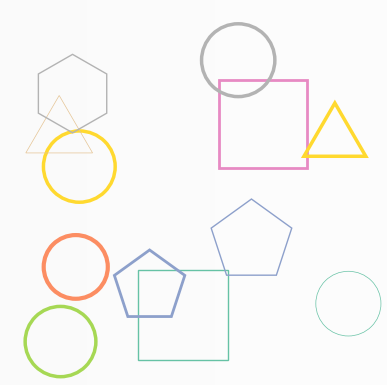[{"shape": "circle", "thickness": 0.5, "radius": 0.42, "center": [0.899, 0.211]}, {"shape": "square", "thickness": 1, "radius": 0.58, "center": [0.473, 0.182]}, {"shape": "circle", "thickness": 3, "radius": 0.41, "center": [0.195, 0.307]}, {"shape": "pentagon", "thickness": 1, "radius": 0.55, "center": [0.649, 0.374]}, {"shape": "pentagon", "thickness": 2, "radius": 0.48, "center": [0.386, 0.255]}, {"shape": "square", "thickness": 2, "radius": 0.57, "center": [0.679, 0.677]}, {"shape": "circle", "thickness": 2.5, "radius": 0.46, "center": [0.156, 0.113]}, {"shape": "circle", "thickness": 2.5, "radius": 0.46, "center": [0.205, 0.567]}, {"shape": "triangle", "thickness": 2.5, "radius": 0.46, "center": [0.864, 0.64]}, {"shape": "triangle", "thickness": 0.5, "radius": 0.5, "center": [0.153, 0.653]}, {"shape": "circle", "thickness": 2.5, "radius": 0.47, "center": [0.615, 0.844]}, {"shape": "hexagon", "thickness": 1, "radius": 0.51, "center": [0.187, 0.757]}]